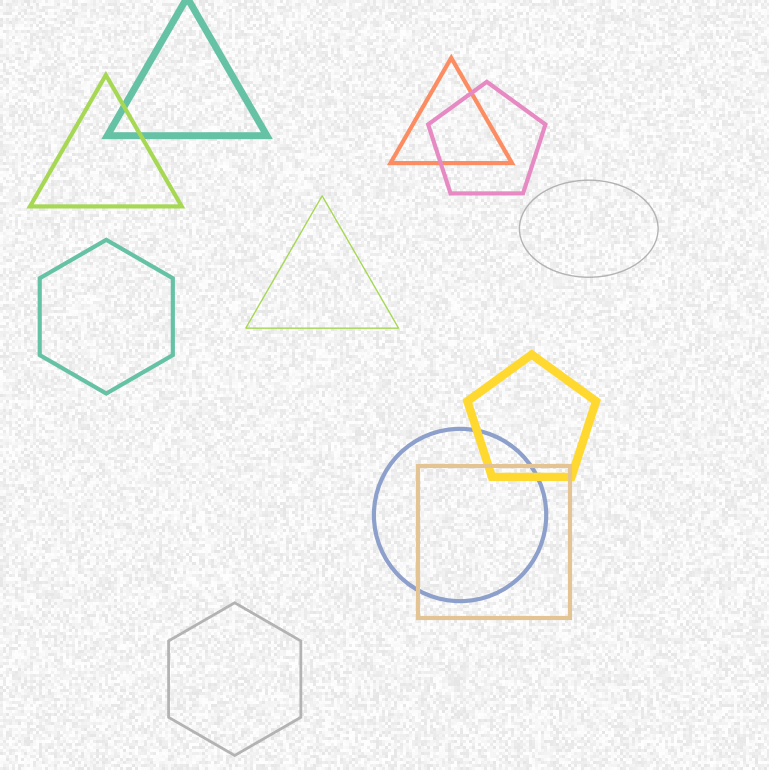[{"shape": "triangle", "thickness": 2.5, "radius": 0.6, "center": [0.243, 0.884]}, {"shape": "hexagon", "thickness": 1.5, "radius": 0.5, "center": [0.138, 0.589]}, {"shape": "triangle", "thickness": 1.5, "radius": 0.46, "center": [0.586, 0.834]}, {"shape": "circle", "thickness": 1.5, "radius": 0.56, "center": [0.597, 0.331]}, {"shape": "pentagon", "thickness": 1.5, "radius": 0.4, "center": [0.632, 0.814]}, {"shape": "triangle", "thickness": 0.5, "radius": 0.57, "center": [0.418, 0.631]}, {"shape": "triangle", "thickness": 1.5, "radius": 0.57, "center": [0.137, 0.789]}, {"shape": "pentagon", "thickness": 3, "radius": 0.44, "center": [0.691, 0.452]}, {"shape": "square", "thickness": 1.5, "radius": 0.49, "center": [0.642, 0.296]}, {"shape": "hexagon", "thickness": 1, "radius": 0.5, "center": [0.305, 0.118]}, {"shape": "oval", "thickness": 0.5, "radius": 0.45, "center": [0.765, 0.703]}]